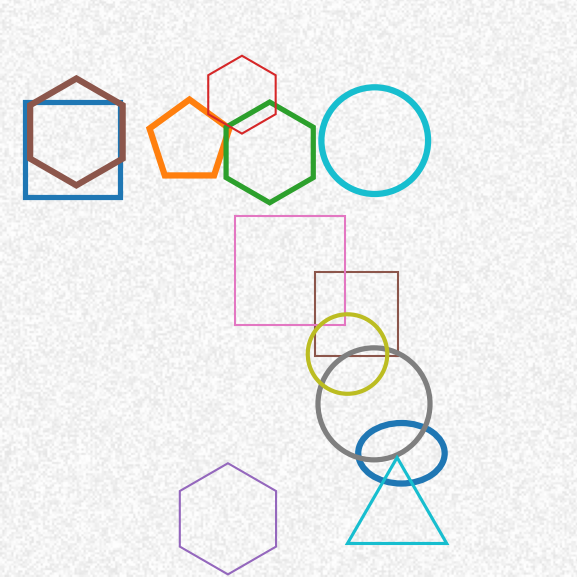[{"shape": "square", "thickness": 2.5, "radius": 0.41, "center": [0.125, 0.74]}, {"shape": "oval", "thickness": 3, "radius": 0.37, "center": [0.695, 0.214]}, {"shape": "pentagon", "thickness": 3, "radius": 0.36, "center": [0.328, 0.754]}, {"shape": "hexagon", "thickness": 2.5, "radius": 0.44, "center": [0.467, 0.735]}, {"shape": "hexagon", "thickness": 1, "radius": 0.34, "center": [0.419, 0.835]}, {"shape": "hexagon", "thickness": 1, "radius": 0.48, "center": [0.395, 0.101]}, {"shape": "hexagon", "thickness": 3, "radius": 0.46, "center": [0.132, 0.771]}, {"shape": "square", "thickness": 1, "radius": 0.36, "center": [0.618, 0.455]}, {"shape": "square", "thickness": 1, "radius": 0.47, "center": [0.502, 0.531]}, {"shape": "circle", "thickness": 2.5, "radius": 0.48, "center": [0.648, 0.3]}, {"shape": "circle", "thickness": 2, "radius": 0.34, "center": [0.602, 0.386]}, {"shape": "circle", "thickness": 3, "radius": 0.46, "center": [0.649, 0.756]}, {"shape": "triangle", "thickness": 1.5, "radius": 0.5, "center": [0.688, 0.108]}]